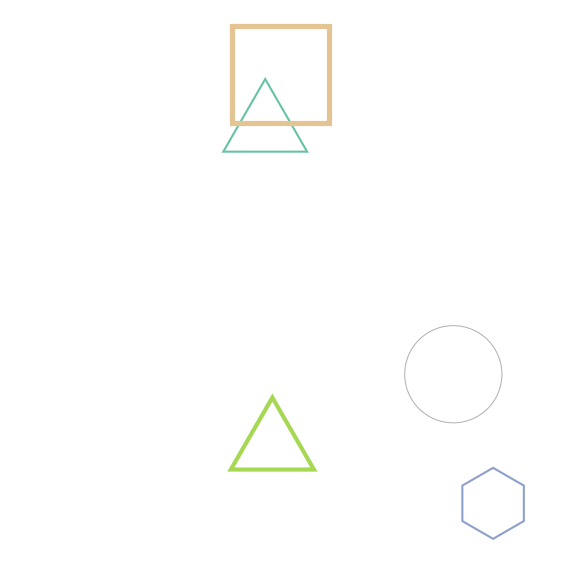[{"shape": "triangle", "thickness": 1, "radius": 0.42, "center": [0.459, 0.778]}, {"shape": "hexagon", "thickness": 1, "radius": 0.31, "center": [0.854, 0.128]}, {"shape": "triangle", "thickness": 2, "radius": 0.42, "center": [0.472, 0.228]}, {"shape": "square", "thickness": 2.5, "radius": 0.42, "center": [0.485, 0.871]}, {"shape": "circle", "thickness": 0.5, "radius": 0.42, "center": [0.785, 0.351]}]